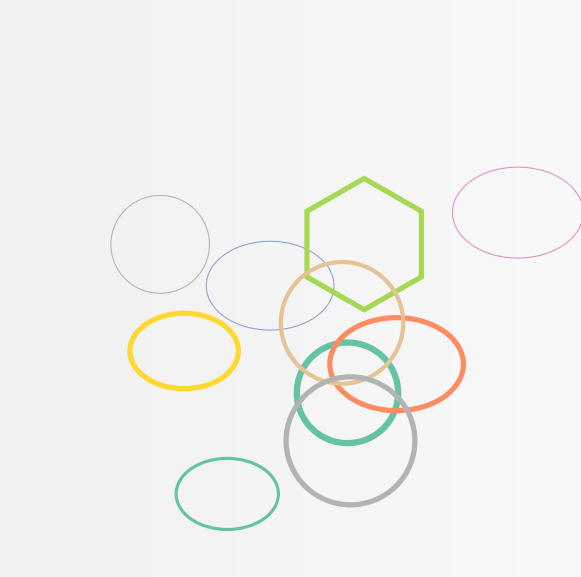[{"shape": "circle", "thickness": 3, "radius": 0.44, "center": [0.598, 0.319]}, {"shape": "oval", "thickness": 1.5, "radius": 0.44, "center": [0.391, 0.144]}, {"shape": "oval", "thickness": 2.5, "radius": 0.57, "center": [0.682, 0.369]}, {"shape": "oval", "thickness": 0.5, "radius": 0.55, "center": [0.465, 0.504]}, {"shape": "oval", "thickness": 0.5, "radius": 0.56, "center": [0.891, 0.631]}, {"shape": "hexagon", "thickness": 2.5, "radius": 0.57, "center": [0.626, 0.576]}, {"shape": "oval", "thickness": 2.5, "radius": 0.47, "center": [0.317, 0.391]}, {"shape": "circle", "thickness": 2, "radius": 0.53, "center": [0.588, 0.44]}, {"shape": "circle", "thickness": 0.5, "radius": 0.42, "center": [0.276, 0.576]}, {"shape": "circle", "thickness": 2.5, "radius": 0.55, "center": [0.603, 0.236]}]